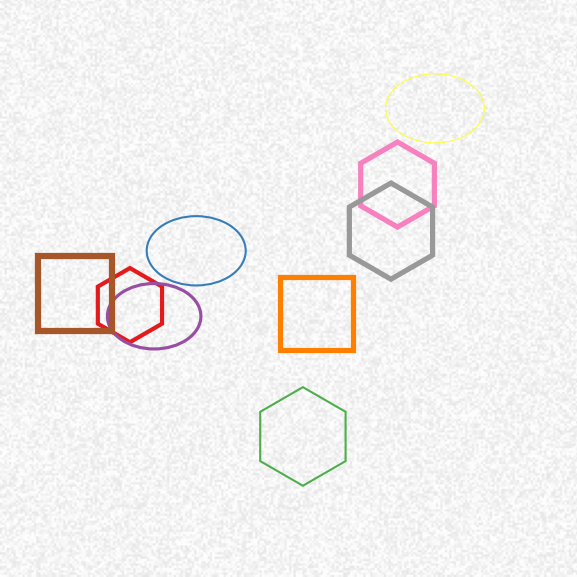[{"shape": "hexagon", "thickness": 2, "radius": 0.32, "center": [0.225, 0.471]}, {"shape": "oval", "thickness": 1, "radius": 0.43, "center": [0.34, 0.565]}, {"shape": "hexagon", "thickness": 1, "radius": 0.43, "center": [0.525, 0.243]}, {"shape": "oval", "thickness": 1.5, "radius": 0.4, "center": [0.267, 0.452]}, {"shape": "square", "thickness": 2.5, "radius": 0.32, "center": [0.549, 0.457]}, {"shape": "oval", "thickness": 0.5, "radius": 0.43, "center": [0.753, 0.812]}, {"shape": "square", "thickness": 3, "radius": 0.32, "center": [0.13, 0.491]}, {"shape": "hexagon", "thickness": 2.5, "radius": 0.37, "center": [0.688, 0.68]}, {"shape": "hexagon", "thickness": 2.5, "radius": 0.42, "center": [0.677, 0.599]}]